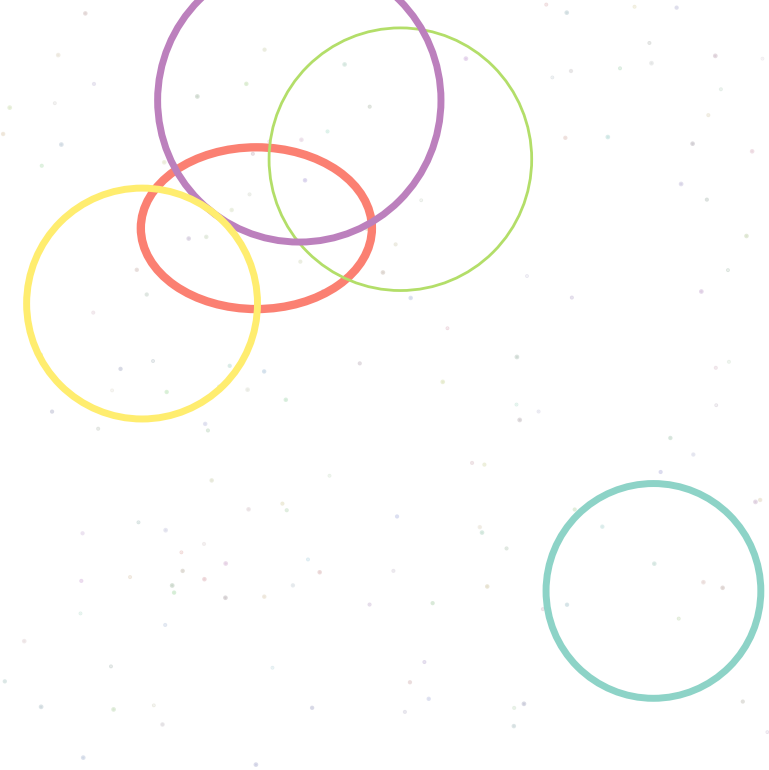[{"shape": "circle", "thickness": 2.5, "radius": 0.7, "center": [0.849, 0.233]}, {"shape": "oval", "thickness": 3, "radius": 0.75, "center": [0.333, 0.704]}, {"shape": "circle", "thickness": 1, "radius": 0.85, "center": [0.52, 0.793]}, {"shape": "circle", "thickness": 2.5, "radius": 0.92, "center": [0.389, 0.87]}, {"shape": "circle", "thickness": 2.5, "radius": 0.75, "center": [0.184, 0.606]}]